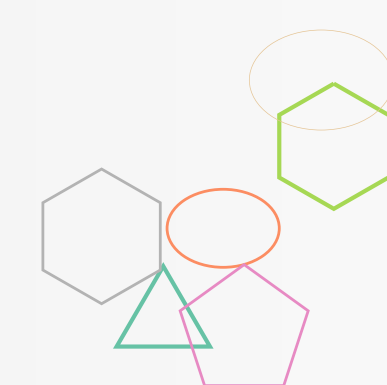[{"shape": "triangle", "thickness": 3, "radius": 0.7, "center": [0.421, 0.169]}, {"shape": "oval", "thickness": 2, "radius": 0.72, "center": [0.576, 0.407]}, {"shape": "pentagon", "thickness": 2, "radius": 0.87, "center": [0.63, 0.139]}, {"shape": "hexagon", "thickness": 3, "radius": 0.81, "center": [0.862, 0.62]}, {"shape": "oval", "thickness": 0.5, "radius": 0.93, "center": [0.829, 0.792]}, {"shape": "hexagon", "thickness": 2, "radius": 0.87, "center": [0.262, 0.386]}]